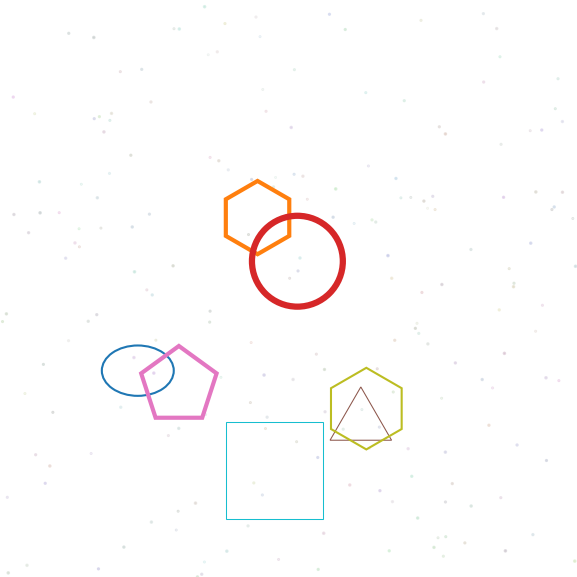[{"shape": "oval", "thickness": 1, "radius": 0.31, "center": [0.239, 0.357]}, {"shape": "hexagon", "thickness": 2, "radius": 0.32, "center": [0.446, 0.622]}, {"shape": "circle", "thickness": 3, "radius": 0.39, "center": [0.515, 0.547]}, {"shape": "triangle", "thickness": 0.5, "radius": 0.31, "center": [0.625, 0.268]}, {"shape": "pentagon", "thickness": 2, "radius": 0.34, "center": [0.31, 0.331]}, {"shape": "hexagon", "thickness": 1, "radius": 0.35, "center": [0.634, 0.292]}, {"shape": "square", "thickness": 0.5, "radius": 0.42, "center": [0.475, 0.185]}]